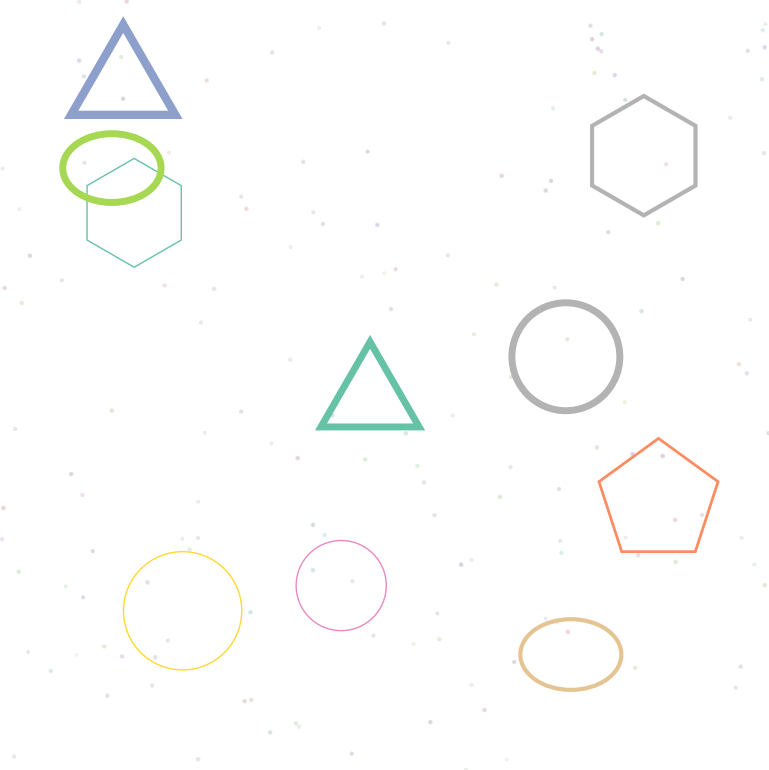[{"shape": "triangle", "thickness": 2.5, "radius": 0.37, "center": [0.481, 0.482]}, {"shape": "hexagon", "thickness": 0.5, "radius": 0.35, "center": [0.174, 0.724]}, {"shape": "pentagon", "thickness": 1, "radius": 0.41, "center": [0.855, 0.349]}, {"shape": "triangle", "thickness": 3, "radius": 0.39, "center": [0.16, 0.89]}, {"shape": "circle", "thickness": 0.5, "radius": 0.29, "center": [0.443, 0.24]}, {"shape": "oval", "thickness": 2.5, "radius": 0.32, "center": [0.145, 0.782]}, {"shape": "circle", "thickness": 0.5, "radius": 0.38, "center": [0.237, 0.207]}, {"shape": "oval", "thickness": 1.5, "radius": 0.33, "center": [0.741, 0.15]}, {"shape": "circle", "thickness": 2.5, "radius": 0.35, "center": [0.735, 0.537]}, {"shape": "hexagon", "thickness": 1.5, "radius": 0.39, "center": [0.836, 0.798]}]